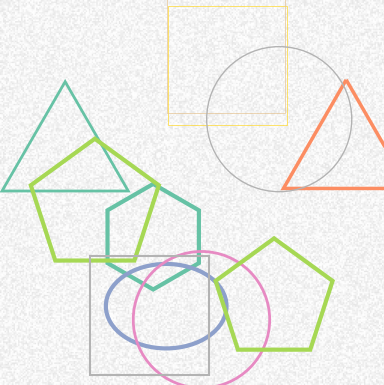[{"shape": "triangle", "thickness": 2, "radius": 0.95, "center": [0.169, 0.599]}, {"shape": "hexagon", "thickness": 3, "radius": 0.69, "center": [0.398, 0.385]}, {"shape": "triangle", "thickness": 2.5, "radius": 0.94, "center": [0.899, 0.605]}, {"shape": "oval", "thickness": 3, "radius": 0.78, "center": [0.432, 0.205]}, {"shape": "circle", "thickness": 2, "radius": 0.89, "center": [0.523, 0.17]}, {"shape": "pentagon", "thickness": 3, "radius": 0.87, "center": [0.246, 0.465]}, {"shape": "pentagon", "thickness": 3, "radius": 0.8, "center": [0.712, 0.221]}, {"shape": "square", "thickness": 0.5, "radius": 0.77, "center": [0.591, 0.831]}, {"shape": "square", "thickness": 0.5, "radius": 0.77, "center": [0.588, 0.859]}, {"shape": "circle", "thickness": 1, "radius": 0.94, "center": [0.725, 0.691]}, {"shape": "square", "thickness": 1.5, "radius": 0.77, "center": [0.388, 0.181]}]